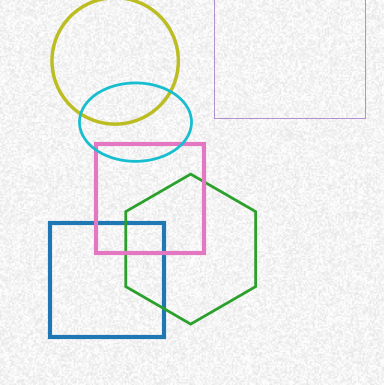[{"shape": "square", "thickness": 3, "radius": 0.74, "center": [0.278, 0.273]}, {"shape": "hexagon", "thickness": 2, "radius": 0.97, "center": [0.495, 0.353]}, {"shape": "square", "thickness": 0.5, "radius": 0.98, "center": [0.751, 0.89]}, {"shape": "square", "thickness": 3, "radius": 0.71, "center": [0.39, 0.483]}, {"shape": "circle", "thickness": 2.5, "radius": 0.82, "center": [0.299, 0.842]}, {"shape": "oval", "thickness": 2, "radius": 0.73, "center": [0.352, 0.683]}]